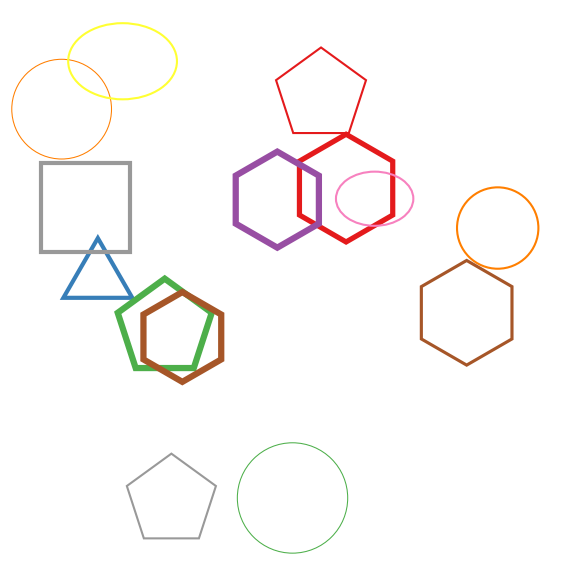[{"shape": "hexagon", "thickness": 2.5, "radius": 0.47, "center": [0.599, 0.673]}, {"shape": "pentagon", "thickness": 1, "radius": 0.41, "center": [0.556, 0.835]}, {"shape": "triangle", "thickness": 2, "radius": 0.34, "center": [0.169, 0.518]}, {"shape": "circle", "thickness": 0.5, "radius": 0.48, "center": [0.507, 0.137]}, {"shape": "pentagon", "thickness": 3, "radius": 0.43, "center": [0.285, 0.431]}, {"shape": "hexagon", "thickness": 3, "radius": 0.42, "center": [0.48, 0.653]}, {"shape": "circle", "thickness": 0.5, "radius": 0.43, "center": [0.107, 0.81]}, {"shape": "circle", "thickness": 1, "radius": 0.35, "center": [0.862, 0.604]}, {"shape": "oval", "thickness": 1, "radius": 0.47, "center": [0.212, 0.893]}, {"shape": "hexagon", "thickness": 3, "radius": 0.39, "center": [0.316, 0.416]}, {"shape": "hexagon", "thickness": 1.5, "radius": 0.45, "center": [0.808, 0.458]}, {"shape": "oval", "thickness": 1, "radius": 0.33, "center": [0.649, 0.655]}, {"shape": "square", "thickness": 2, "radius": 0.39, "center": [0.148, 0.639]}, {"shape": "pentagon", "thickness": 1, "radius": 0.41, "center": [0.297, 0.133]}]